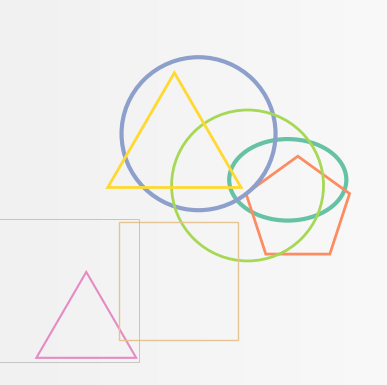[{"shape": "oval", "thickness": 3, "radius": 0.76, "center": [0.743, 0.533]}, {"shape": "pentagon", "thickness": 2, "radius": 0.7, "center": [0.769, 0.454]}, {"shape": "circle", "thickness": 3, "radius": 0.99, "center": [0.512, 0.653]}, {"shape": "triangle", "thickness": 1.5, "radius": 0.74, "center": [0.223, 0.145]}, {"shape": "circle", "thickness": 2, "radius": 0.98, "center": [0.639, 0.518]}, {"shape": "triangle", "thickness": 2, "radius": 0.99, "center": [0.45, 0.612]}, {"shape": "square", "thickness": 1, "radius": 0.77, "center": [0.46, 0.27]}, {"shape": "square", "thickness": 0.5, "radius": 0.92, "center": [0.175, 0.246]}]